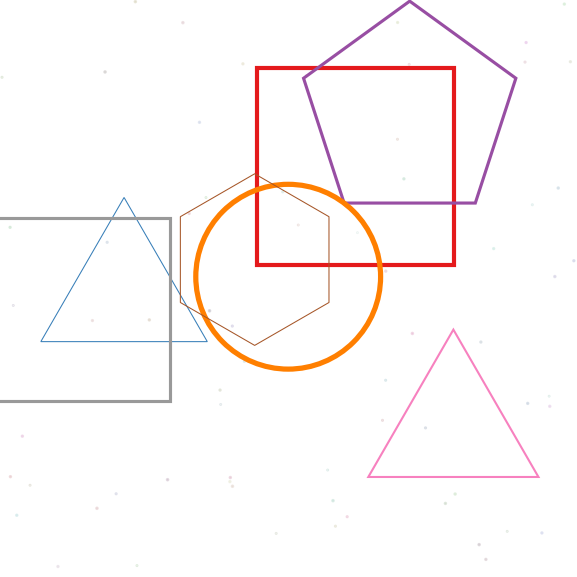[{"shape": "square", "thickness": 2, "radius": 0.85, "center": [0.616, 0.711]}, {"shape": "triangle", "thickness": 0.5, "radius": 0.83, "center": [0.215, 0.491]}, {"shape": "pentagon", "thickness": 1.5, "radius": 0.97, "center": [0.709, 0.804]}, {"shape": "circle", "thickness": 2.5, "radius": 0.8, "center": [0.499, 0.52]}, {"shape": "hexagon", "thickness": 0.5, "radius": 0.74, "center": [0.441, 0.55]}, {"shape": "triangle", "thickness": 1, "radius": 0.85, "center": [0.785, 0.258]}, {"shape": "square", "thickness": 1.5, "radius": 0.8, "center": [0.136, 0.463]}]